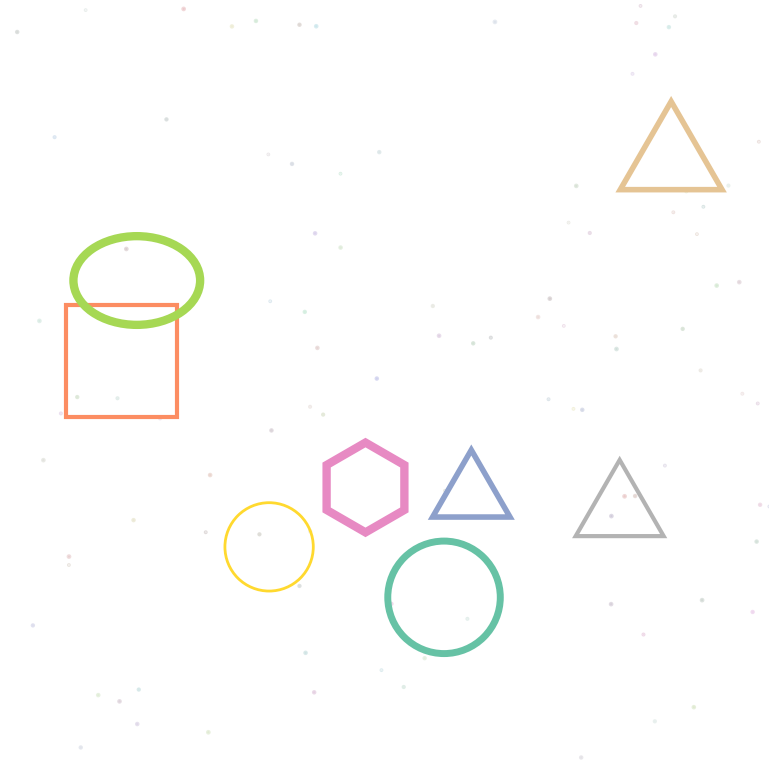[{"shape": "circle", "thickness": 2.5, "radius": 0.37, "center": [0.577, 0.224]}, {"shape": "square", "thickness": 1.5, "radius": 0.36, "center": [0.158, 0.531]}, {"shape": "triangle", "thickness": 2, "radius": 0.29, "center": [0.612, 0.358]}, {"shape": "hexagon", "thickness": 3, "radius": 0.29, "center": [0.475, 0.367]}, {"shape": "oval", "thickness": 3, "radius": 0.41, "center": [0.178, 0.636]}, {"shape": "circle", "thickness": 1, "radius": 0.29, "center": [0.349, 0.29]}, {"shape": "triangle", "thickness": 2, "radius": 0.38, "center": [0.872, 0.792]}, {"shape": "triangle", "thickness": 1.5, "radius": 0.33, "center": [0.805, 0.337]}]